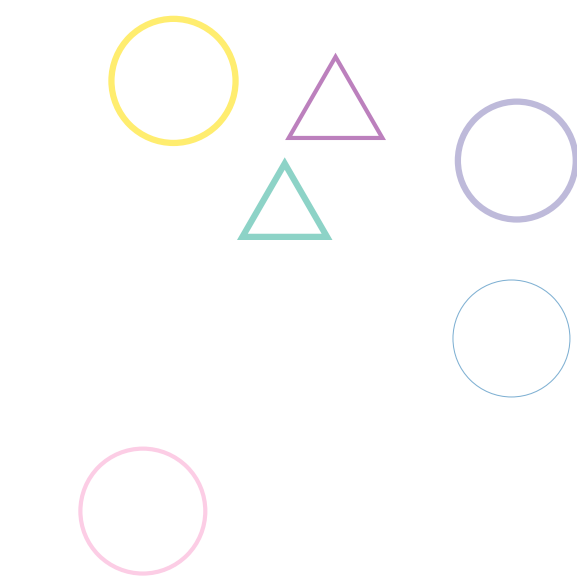[{"shape": "triangle", "thickness": 3, "radius": 0.42, "center": [0.493, 0.631]}, {"shape": "circle", "thickness": 3, "radius": 0.51, "center": [0.895, 0.721]}, {"shape": "circle", "thickness": 0.5, "radius": 0.51, "center": [0.886, 0.413]}, {"shape": "circle", "thickness": 2, "radius": 0.54, "center": [0.247, 0.114]}, {"shape": "triangle", "thickness": 2, "radius": 0.47, "center": [0.581, 0.807]}, {"shape": "circle", "thickness": 3, "radius": 0.54, "center": [0.3, 0.859]}]